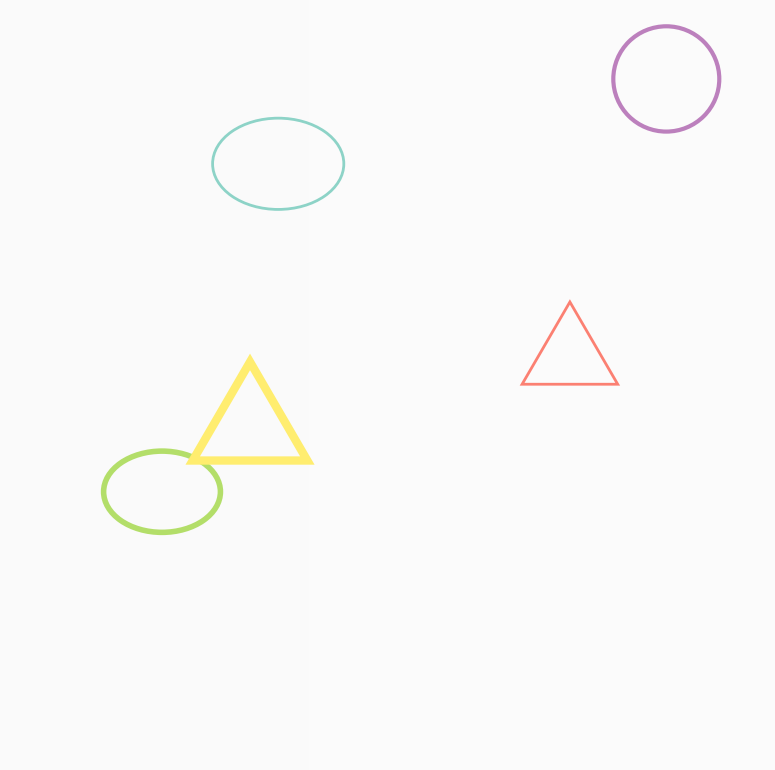[{"shape": "oval", "thickness": 1, "radius": 0.42, "center": [0.359, 0.787]}, {"shape": "triangle", "thickness": 1, "radius": 0.36, "center": [0.735, 0.537]}, {"shape": "oval", "thickness": 2, "radius": 0.38, "center": [0.209, 0.361]}, {"shape": "circle", "thickness": 1.5, "radius": 0.34, "center": [0.86, 0.897]}, {"shape": "triangle", "thickness": 3, "radius": 0.43, "center": [0.323, 0.445]}]